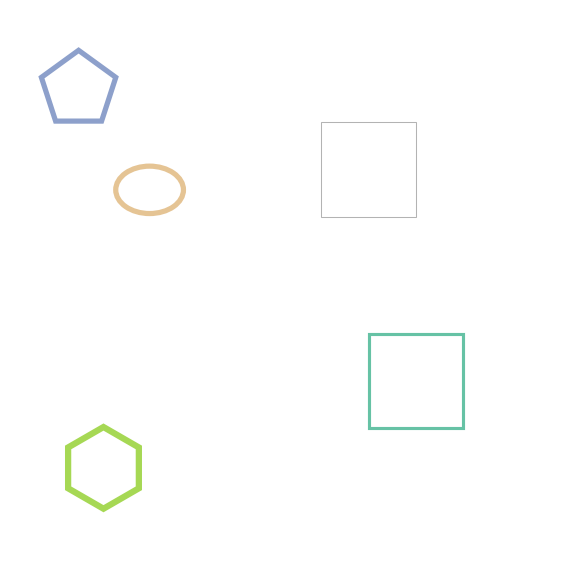[{"shape": "square", "thickness": 1.5, "radius": 0.41, "center": [0.721, 0.339]}, {"shape": "pentagon", "thickness": 2.5, "radius": 0.34, "center": [0.136, 0.844]}, {"shape": "hexagon", "thickness": 3, "radius": 0.35, "center": [0.179, 0.189]}, {"shape": "oval", "thickness": 2.5, "radius": 0.29, "center": [0.259, 0.67]}, {"shape": "square", "thickness": 0.5, "radius": 0.41, "center": [0.638, 0.706]}]